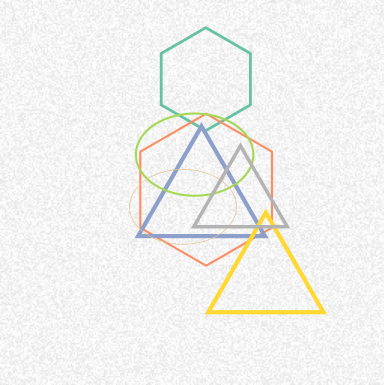[{"shape": "hexagon", "thickness": 2, "radius": 0.67, "center": [0.535, 0.794]}, {"shape": "hexagon", "thickness": 1.5, "radius": 0.99, "center": [0.535, 0.507]}, {"shape": "triangle", "thickness": 3, "radius": 0.95, "center": [0.523, 0.482]}, {"shape": "oval", "thickness": 1.5, "radius": 0.76, "center": [0.505, 0.598]}, {"shape": "triangle", "thickness": 3, "radius": 0.86, "center": [0.691, 0.275]}, {"shape": "oval", "thickness": 0.5, "radius": 0.69, "center": [0.475, 0.463]}, {"shape": "triangle", "thickness": 2.5, "radius": 0.7, "center": [0.625, 0.481]}]